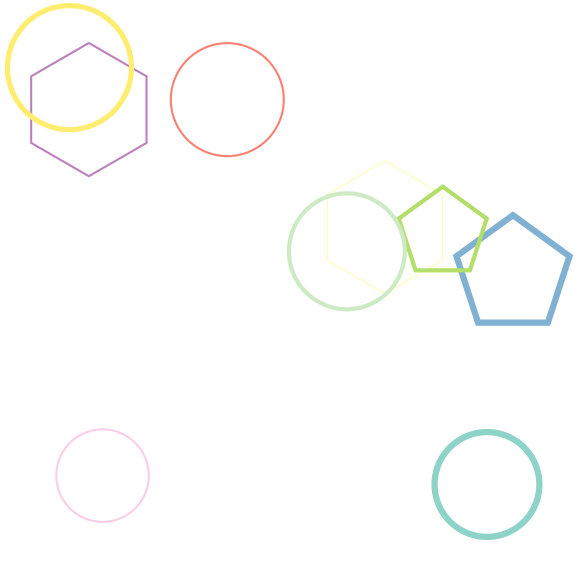[{"shape": "circle", "thickness": 3, "radius": 0.45, "center": [0.843, 0.16]}, {"shape": "hexagon", "thickness": 0.5, "radius": 0.57, "center": [0.667, 0.605]}, {"shape": "circle", "thickness": 1, "radius": 0.49, "center": [0.394, 0.827]}, {"shape": "pentagon", "thickness": 3, "radius": 0.51, "center": [0.888, 0.524]}, {"shape": "pentagon", "thickness": 2, "radius": 0.4, "center": [0.767, 0.596]}, {"shape": "circle", "thickness": 1, "radius": 0.4, "center": [0.178, 0.176]}, {"shape": "hexagon", "thickness": 1, "radius": 0.58, "center": [0.154, 0.809]}, {"shape": "circle", "thickness": 2, "radius": 0.5, "center": [0.601, 0.564]}, {"shape": "circle", "thickness": 2.5, "radius": 0.54, "center": [0.12, 0.882]}]